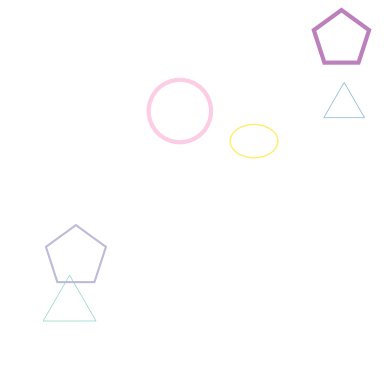[{"shape": "triangle", "thickness": 0.5, "radius": 0.4, "center": [0.181, 0.206]}, {"shape": "pentagon", "thickness": 1.5, "radius": 0.41, "center": [0.197, 0.333]}, {"shape": "triangle", "thickness": 0.5, "radius": 0.31, "center": [0.894, 0.725]}, {"shape": "circle", "thickness": 3, "radius": 0.41, "center": [0.467, 0.712]}, {"shape": "pentagon", "thickness": 3, "radius": 0.38, "center": [0.887, 0.898]}, {"shape": "oval", "thickness": 1, "radius": 0.31, "center": [0.66, 0.633]}]